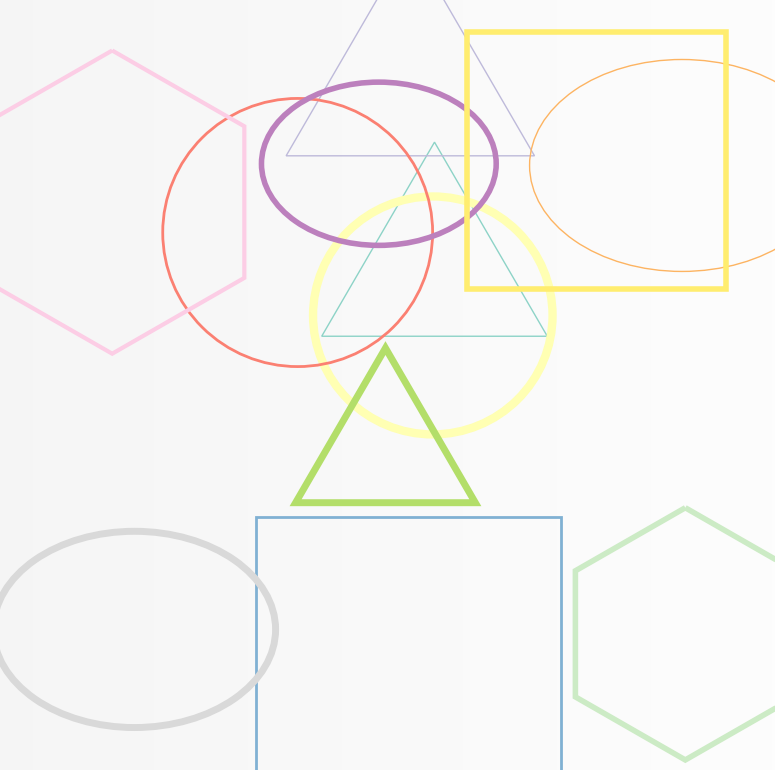[{"shape": "triangle", "thickness": 0.5, "radius": 0.84, "center": [0.561, 0.647]}, {"shape": "circle", "thickness": 3, "radius": 0.77, "center": [0.558, 0.59]}, {"shape": "triangle", "thickness": 0.5, "radius": 0.93, "center": [0.529, 0.89]}, {"shape": "circle", "thickness": 1, "radius": 0.87, "center": [0.384, 0.698]}, {"shape": "square", "thickness": 1, "radius": 0.99, "center": [0.527, 0.131]}, {"shape": "oval", "thickness": 0.5, "radius": 0.98, "center": [0.88, 0.785]}, {"shape": "triangle", "thickness": 2.5, "radius": 0.67, "center": [0.497, 0.414]}, {"shape": "hexagon", "thickness": 1.5, "radius": 0.98, "center": [0.145, 0.738]}, {"shape": "oval", "thickness": 2.5, "radius": 0.91, "center": [0.174, 0.183]}, {"shape": "oval", "thickness": 2, "radius": 0.76, "center": [0.489, 0.787]}, {"shape": "hexagon", "thickness": 2, "radius": 0.82, "center": [0.884, 0.177]}, {"shape": "square", "thickness": 2, "radius": 0.84, "center": [0.77, 0.792]}]